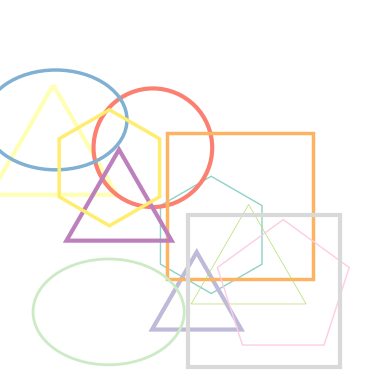[{"shape": "hexagon", "thickness": 1, "radius": 0.76, "center": [0.549, 0.39]}, {"shape": "triangle", "thickness": 3, "radius": 0.95, "center": [0.138, 0.589]}, {"shape": "triangle", "thickness": 3, "radius": 0.67, "center": [0.511, 0.211]}, {"shape": "circle", "thickness": 3, "radius": 0.77, "center": [0.397, 0.616]}, {"shape": "oval", "thickness": 2.5, "radius": 0.93, "center": [0.145, 0.689]}, {"shape": "square", "thickness": 2.5, "radius": 0.95, "center": [0.624, 0.465]}, {"shape": "triangle", "thickness": 0.5, "radius": 0.86, "center": [0.646, 0.297]}, {"shape": "pentagon", "thickness": 1, "radius": 0.9, "center": [0.736, 0.249]}, {"shape": "square", "thickness": 3, "radius": 0.99, "center": [0.685, 0.244]}, {"shape": "triangle", "thickness": 3, "radius": 0.79, "center": [0.309, 0.454]}, {"shape": "oval", "thickness": 2, "radius": 0.98, "center": [0.282, 0.19]}, {"shape": "hexagon", "thickness": 2.5, "radius": 0.75, "center": [0.284, 0.564]}]